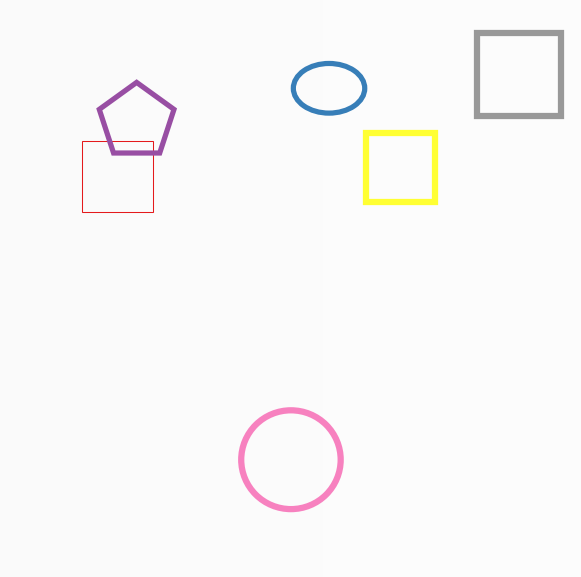[{"shape": "square", "thickness": 0.5, "radius": 0.31, "center": [0.202, 0.693]}, {"shape": "oval", "thickness": 2.5, "radius": 0.31, "center": [0.566, 0.846]}, {"shape": "pentagon", "thickness": 2.5, "radius": 0.34, "center": [0.235, 0.789]}, {"shape": "square", "thickness": 3, "radius": 0.3, "center": [0.689, 0.71]}, {"shape": "circle", "thickness": 3, "radius": 0.43, "center": [0.501, 0.203]}, {"shape": "square", "thickness": 3, "radius": 0.36, "center": [0.893, 0.869]}]